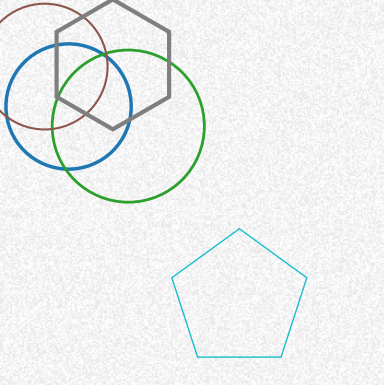[{"shape": "circle", "thickness": 2.5, "radius": 0.81, "center": [0.178, 0.723]}, {"shape": "circle", "thickness": 2, "radius": 0.99, "center": [0.333, 0.672]}, {"shape": "circle", "thickness": 1.5, "radius": 0.82, "center": [0.116, 0.827]}, {"shape": "hexagon", "thickness": 3, "radius": 0.84, "center": [0.293, 0.833]}, {"shape": "pentagon", "thickness": 1, "radius": 0.92, "center": [0.622, 0.222]}]